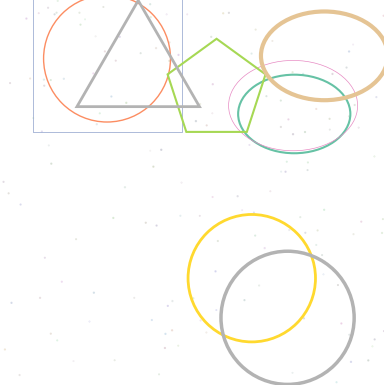[{"shape": "oval", "thickness": 1.5, "radius": 0.73, "center": [0.764, 0.704]}, {"shape": "circle", "thickness": 1, "radius": 0.82, "center": [0.278, 0.848]}, {"shape": "square", "thickness": 0.5, "radius": 0.96, "center": [0.279, 0.85]}, {"shape": "oval", "thickness": 0.5, "radius": 0.84, "center": [0.761, 0.726]}, {"shape": "pentagon", "thickness": 1.5, "radius": 0.67, "center": [0.563, 0.766]}, {"shape": "circle", "thickness": 2, "radius": 0.83, "center": [0.654, 0.277]}, {"shape": "oval", "thickness": 3, "radius": 0.82, "center": [0.842, 0.855]}, {"shape": "circle", "thickness": 2.5, "radius": 0.86, "center": [0.747, 0.175]}, {"shape": "triangle", "thickness": 2, "radius": 0.92, "center": [0.359, 0.815]}]